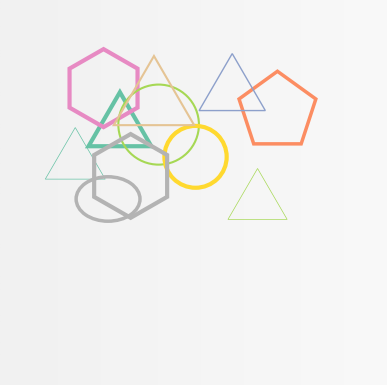[{"shape": "triangle", "thickness": 3, "radius": 0.47, "center": [0.309, 0.667]}, {"shape": "triangle", "thickness": 0.5, "radius": 0.45, "center": [0.194, 0.579]}, {"shape": "pentagon", "thickness": 2.5, "radius": 0.52, "center": [0.716, 0.711]}, {"shape": "triangle", "thickness": 1, "radius": 0.49, "center": [0.599, 0.762]}, {"shape": "hexagon", "thickness": 3, "radius": 0.51, "center": [0.267, 0.771]}, {"shape": "triangle", "thickness": 0.5, "radius": 0.44, "center": [0.665, 0.474]}, {"shape": "circle", "thickness": 1.5, "radius": 0.52, "center": [0.409, 0.676]}, {"shape": "circle", "thickness": 3, "radius": 0.4, "center": [0.505, 0.593]}, {"shape": "triangle", "thickness": 1.5, "radius": 0.6, "center": [0.397, 0.735]}, {"shape": "oval", "thickness": 2.5, "radius": 0.41, "center": [0.279, 0.483]}, {"shape": "hexagon", "thickness": 3, "radius": 0.54, "center": [0.337, 0.543]}]